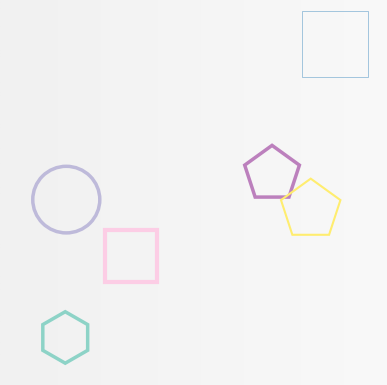[{"shape": "hexagon", "thickness": 2.5, "radius": 0.33, "center": [0.168, 0.123]}, {"shape": "circle", "thickness": 2.5, "radius": 0.43, "center": [0.171, 0.482]}, {"shape": "square", "thickness": 0.5, "radius": 0.43, "center": [0.863, 0.885]}, {"shape": "square", "thickness": 3, "radius": 0.34, "center": [0.339, 0.336]}, {"shape": "pentagon", "thickness": 2.5, "radius": 0.37, "center": [0.702, 0.548]}, {"shape": "pentagon", "thickness": 1.5, "radius": 0.4, "center": [0.802, 0.455]}]